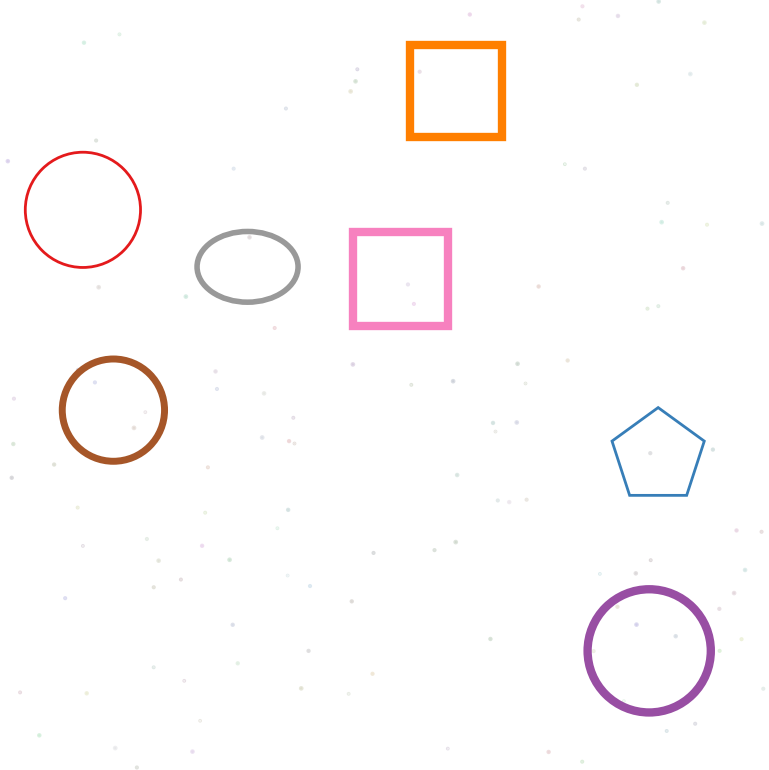[{"shape": "circle", "thickness": 1, "radius": 0.37, "center": [0.108, 0.727]}, {"shape": "pentagon", "thickness": 1, "radius": 0.32, "center": [0.855, 0.408]}, {"shape": "circle", "thickness": 3, "radius": 0.4, "center": [0.843, 0.155]}, {"shape": "square", "thickness": 3, "radius": 0.3, "center": [0.592, 0.882]}, {"shape": "circle", "thickness": 2.5, "radius": 0.33, "center": [0.147, 0.467]}, {"shape": "square", "thickness": 3, "radius": 0.31, "center": [0.52, 0.638]}, {"shape": "oval", "thickness": 2, "radius": 0.33, "center": [0.322, 0.653]}]